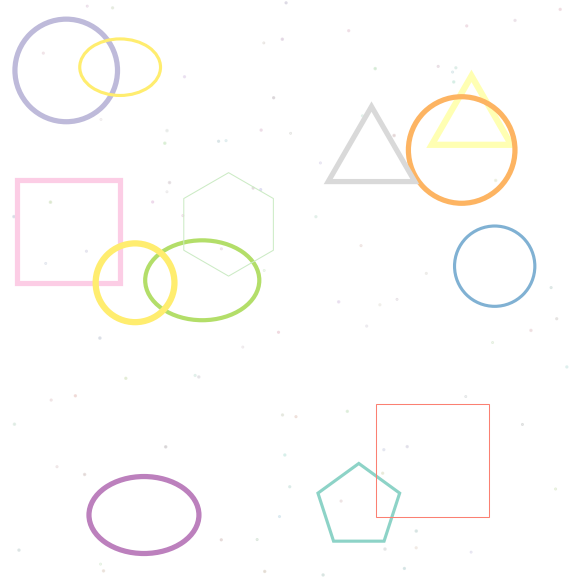[{"shape": "pentagon", "thickness": 1.5, "radius": 0.37, "center": [0.621, 0.122]}, {"shape": "triangle", "thickness": 3, "radius": 0.4, "center": [0.816, 0.788]}, {"shape": "circle", "thickness": 2.5, "radius": 0.44, "center": [0.115, 0.877]}, {"shape": "square", "thickness": 0.5, "radius": 0.49, "center": [0.749, 0.202]}, {"shape": "circle", "thickness": 1.5, "radius": 0.35, "center": [0.857, 0.538]}, {"shape": "circle", "thickness": 2.5, "radius": 0.46, "center": [0.799, 0.739]}, {"shape": "oval", "thickness": 2, "radius": 0.49, "center": [0.35, 0.514]}, {"shape": "square", "thickness": 2.5, "radius": 0.45, "center": [0.119, 0.598]}, {"shape": "triangle", "thickness": 2.5, "radius": 0.43, "center": [0.643, 0.728]}, {"shape": "oval", "thickness": 2.5, "radius": 0.48, "center": [0.249, 0.107]}, {"shape": "hexagon", "thickness": 0.5, "radius": 0.45, "center": [0.396, 0.611]}, {"shape": "oval", "thickness": 1.5, "radius": 0.35, "center": [0.208, 0.883]}, {"shape": "circle", "thickness": 3, "radius": 0.34, "center": [0.234, 0.51]}]